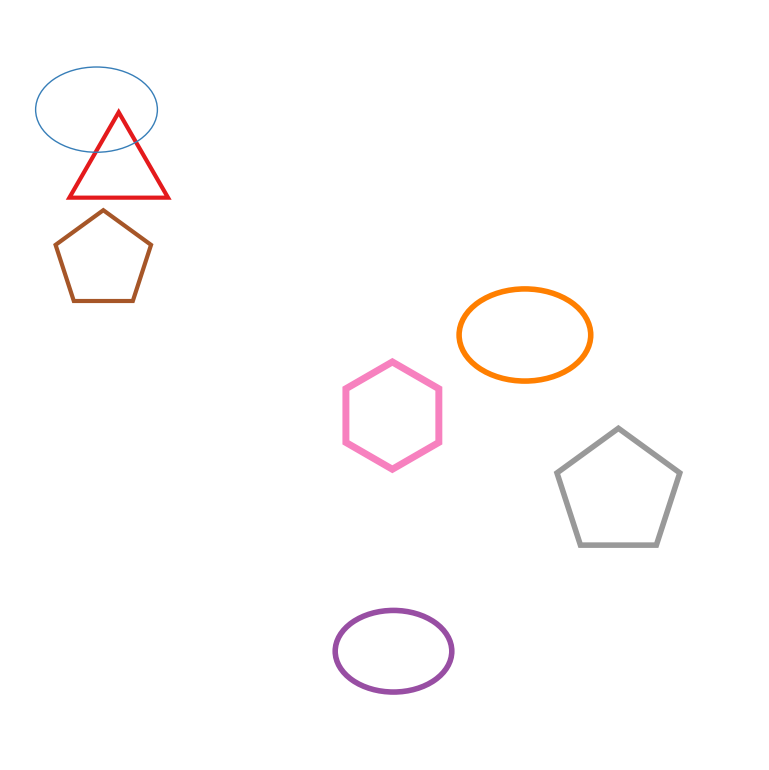[{"shape": "triangle", "thickness": 1.5, "radius": 0.37, "center": [0.154, 0.78]}, {"shape": "oval", "thickness": 0.5, "radius": 0.4, "center": [0.125, 0.858]}, {"shape": "oval", "thickness": 2, "radius": 0.38, "center": [0.511, 0.154]}, {"shape": "oval", "thickness": 2, "radius": 0.43, "center": [0.682, 0.565]}, {"shape": "pentagon", "thickness": 1.5, "radius": 0.33, "center": [0.134, 0.662]}, {"shape": "hexagon", "thickness": 2.5, "radius": 0.35, "center": [0.51, 0.46]}, {"shape": "pentagon", "thickness": 2, "radius": 0.42, "center": [0.803, 0.36]}]